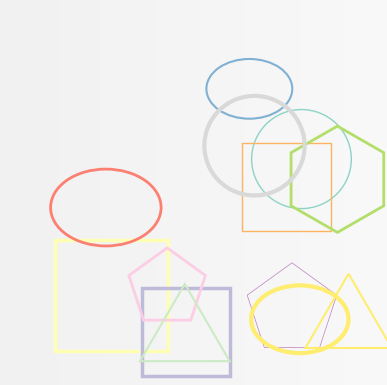[{"shape": "circle", "thickness": 1, "radius": 0.64, "center": [0.778, 0.587]}, {"shape": "square", "thickness": 2.5, "radius": 0.73, "center": [0.288, 0.232]}, {"shape": "square", "thickness": 2.5, "radius": 0.57, "center": [0.48, 0.138]}, {"shape": "oval", "thickness": 2, "radius": 0.71, "center": [0.273, 0.461]}, {"shape": "oval", "thickness": 1.5, "radius": 0.55, "center": [0.643, 0.769]}, {"shape": "square", "thickness": 1, "radius": 0.58, "center": [0.739, 0.514]}, {"shape": "hexagon", "thickness": 2, "radius": 0.69, "center": [0.871, 0.534]}, {"shape": "pentagon", "thickness": 2, "radius": 0.52, "center": [0.431, 0.252]}, {"shape": "circle", "thickness": 3, "radius": 0.65, "center": [0.657, 0.622]}, {"shape": "pentagon", "thickness": 0.5, "radius": 0.61, "center": [0.753, 0.196]}, {"shape": "triangle", "thickness": 1.5, "radius": 0.67, "center": [0.477, 0.129]}, {"shape": "oval", "thickness": 3, "radius": 0.63, "center": [0.774, 0.171]}, {"shape": "triangle", "thickness": 1.5, "radius": 0.64, "center": [0.9, 0.16]}]